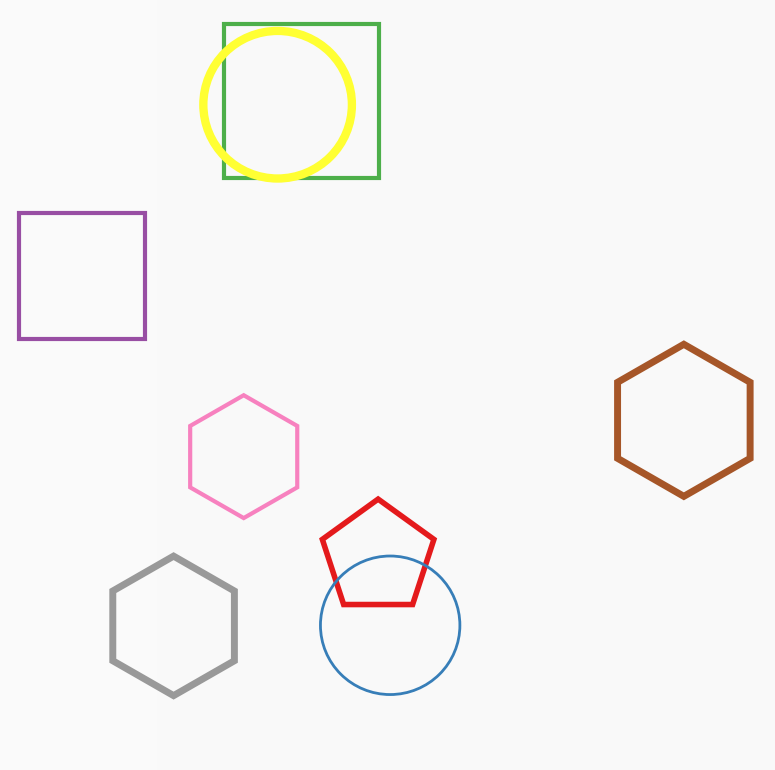[{"shape": "pentagon", "thickness": 2, "radius": 0.38, "center": [0.488, 0.276]}, {"shape": "circle", "thickness": 1, "radius": 0.45, "center": [0.503, 0.188]}, {"shape": "square", "thickness": 1.5, "radius": 0.5, "center": [0.389, 0.869]}, {"shape": "square", "thickness": 1.5, "radius": 0.41, "center": [0.106, 0.642]}, {"shape": "circle", "thickness": 3, "radius": 0.48, "center": [0.358, 0.864]}, {"shape": "hexagon", "thickness": 2.5, "radius": 0.49, "center": [0.882, 0.454]}, {"shape": "hexagon", "thickness": 1.5, "radius": 0.4, "center": [0.314, 0.407]}, {"shape": "hexagon", "thickness": 2.5, "radius": 0.45, "center": [0.224, 0.187]}]